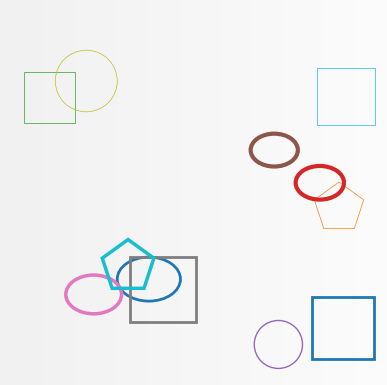[{"shape": "oval", "thickness": 2, "radius": 0.41, "center": [0.384, 0.275]}, {"shape": "square", "thickness": 2, "radius": 0.4, "center": [0.884, 0.149]}, {"shape": "pentagon", "thickness": 0.5, "radius": 0.33, "center": [0.875, 0.46]}, {"shape": "square", "thickness": 0.5, "radius": 0.33, "center": [0.128, 0.746]}, {"shape": "oval", "thickness": 3, "radius": 0.31, "center": [0.825, 0.525]}, {"shape": "circle", "thickness": 1, "radius": 0.31, "center": [0.718, 0.105]}, {"shape": "oval", "thickness": 3, "radius": 0.3, "center": [0.708, 0.61]}, {"shape": "oval", "thickness": 2.5, "radius": 0.36, "center": [0.242, 0.235]}, {"shape": "square", "thickness": 2, "radius": 0.43, "center": [0.42, 0.248]}, {"shape": "circle", "thickness": 0.5, "radius": 0.4, "center": [0.223, 0.79]}, {"shape": "square", "thickness": 0.5, "radius": 0.37, "center": [0.892, 0.75]}, {"shape": "pentagon", "thickness": 2.5, "radius": 0.35, "center": [0.331, 0.308]}]